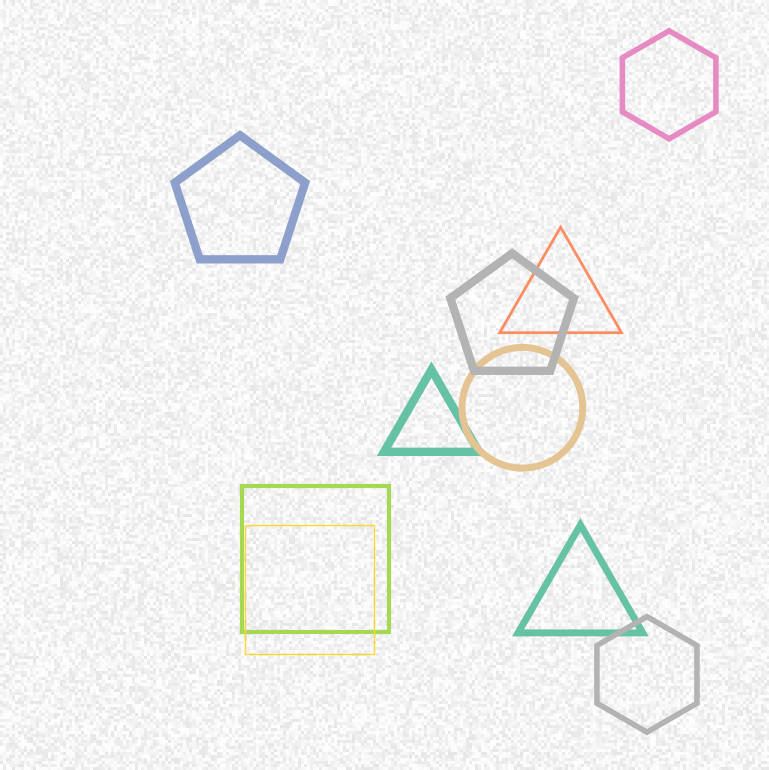[{"shape": "triangle", "thickness": 2.5, "radius": 0.47, "center": [0.754, 0.225]}, {"shape": "triangle", "thickness": 3, "radius": 0.36, "center": [0.56, 0.449]}, {"shape": "triangle", "thickness": 1, "radius": 0.46, "center": [0.728, 0.614]}, {"shape": "pentagon", "thickness": 3, "radius": 0.45, "center": [0.312, 0.735]}, {"shape": "hexagon", "thickness": 2, "radius": 0.35, "center": [0.869, 0.89]}, {"shape": "square", "thickness": 1.5, "radius": 0.48, "center": [0.41, 0.274]}, {"shape": "square", "thickness": 0.5, "radius": 0.42, "center": [0.402, 0.234]}, {"shape": "circle", "thickness": 2.5, "radius": 0.39, "center": [0.678, 0.47]}, {"shape": "hexagon", "thickness": 2, "radius": 0.38, "center": [0.84, 0.124]}, {"shape": "pentagon", "thickness": 3, "radius": 0.42, "center": [0.665, 0.587]}]